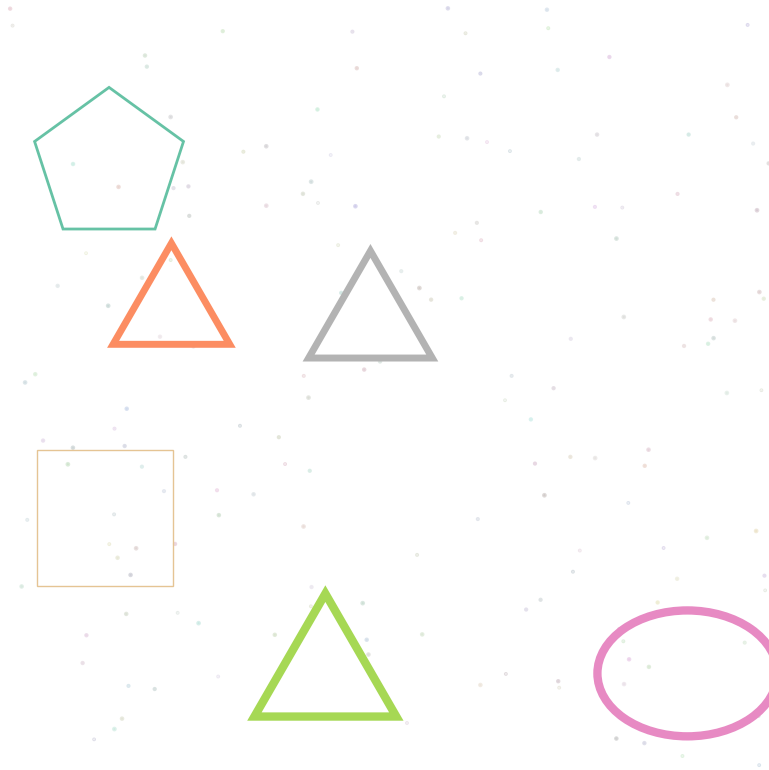[{"shape": "pentagon", "thickness": 1, "radius": 0.51, "center": [0.142, 0.785]}, {"shape": "triangle", "thickness": 2.5, "radius": 0.44, "center": [0.223, 0.597]}, {"shape": "oval", "thickness": 3, "radius": 0.58, "center": [0.893, 0.125]}, {"shape": "triangle", "thickness": 3, "radius": 0.53, "center": [0.423, 0.123]}, {"shape": "square", "thickness": 0.5, "radius": 0.44, "center": [0.136, 0.327]}, {"shape": "triangle", "thickness": 2.5, "radius": 0.46, "center": [0.481, 0.581]}]